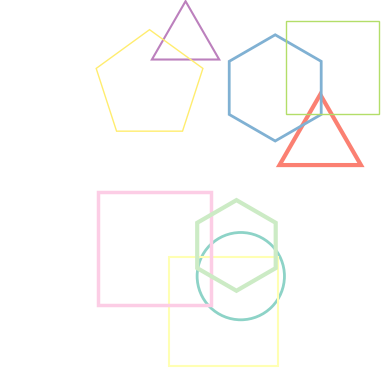[{"shape": "circle", "thickness": 2, "radius": 0.57, "center": [0.625, 0.283]}, {"shape": "square", "thickness": 1.5, "radius": 0.7, "center": [0.581, 0.191]}, {"shape": "triangle", "thickness": 3, "radius": 0.61, "center": [0.832, 0.632]}, {"shape": "hexagon", "thickness": 2, "radius": 0.69, "center": [0.715, 0.772]}, {"shape": "square", "thickness": 1, "radius": 0.6, "center": [0.864, 0.824]}, {"shape": "square", "thickness": 2.5, "radius": 0.73, "center": [0.401, 0.355]}, {"shape": "triangle", "thickness": 1.5, "radius": 0.5, "center": [0.482, 0.896]}, {"shape": "hexagon", "thickness": 3, "radius": 0.59, "center": [0.614, 0.362]}, {"shape": "pentagon", "thickness": 1, "radius": 0.73, "center": [0.388, 0.777]}]